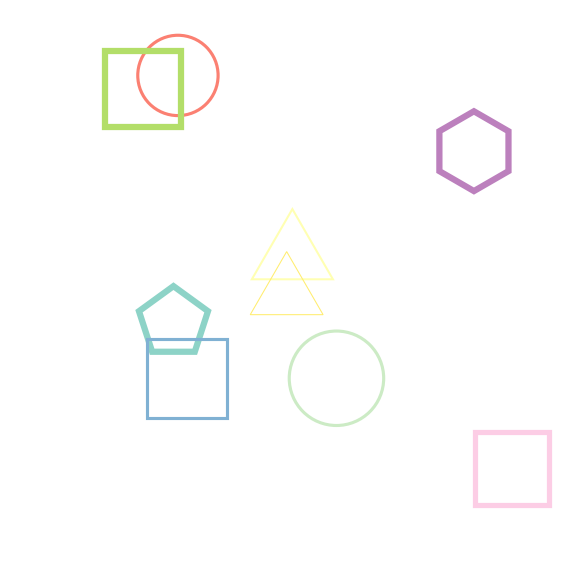[{"shape": "pentagon", "thickness": 3, "radius": 0.31, "center": [0.3, 0.441]}, {"shape": "triangle", "thickness": 1, "radius": 0.41, "center": [0.506, 0.556]}, {"shape": "circle", "thickness": 1.5, "radius": 0.35, "center": [0.308, 0.869]}, {"shape": "square", "thickness": 1.5, "radius": 0.34, "center": [0.324, 0.344]}, {"shape": "square", "thickness": 3, "radius": 0.33, "center": [0.247, 0.844]}, {"shape": "square", "thickness": 2.5, "radius": 0.32, "center": [0.887, 0.188]}, {"shape": "hexagon", "thickness": 3, "radius": 0.35, "center": [0.821, 0.737]}, {"shape": "circle", "thickness": 1.5, "radius": 0.41, "center": [0.583, 0.344]}, {"shape": "triangle", "thickness": 0.5, "radius": 0.36, "center": [0.496, 0.491]}]